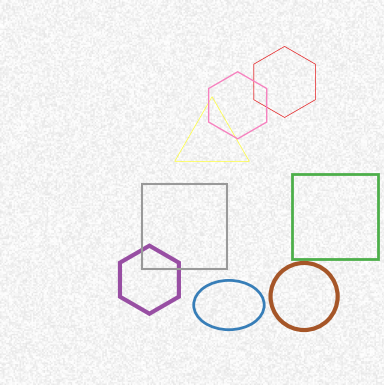[{"shape": "hexagon", "thickness": 0.5, "radius": 0.46, "center": [0.739, 0.787]}, {"shape": "oval", "thickness": 2, "radius": 0.46, "center": [0.595, 0.208]}, {"shape": "square", "thickness": 2, "radius": 0.55, "center": [0.87, 0.438]}, {"shape": "hexagon", "thickness": 3, "radius": 0.44, "center": [0.388, 0.274]}, {"shape": "triangle", "thickness": 0.5, "radius": 0.56, "center": [0.551, 0.637]}, {"shape": "circle", "thickness": 3, "radius": 0.44, "center": [0.79, 0.23]}, {"shape": "hexagon", "thickness": 1, "radius": 0.44, "center": [0.617, 0.727]}, {"shape": "square", "thickness": 1.5, "radius": 0.55, "center": [0.478, 0.411]}]